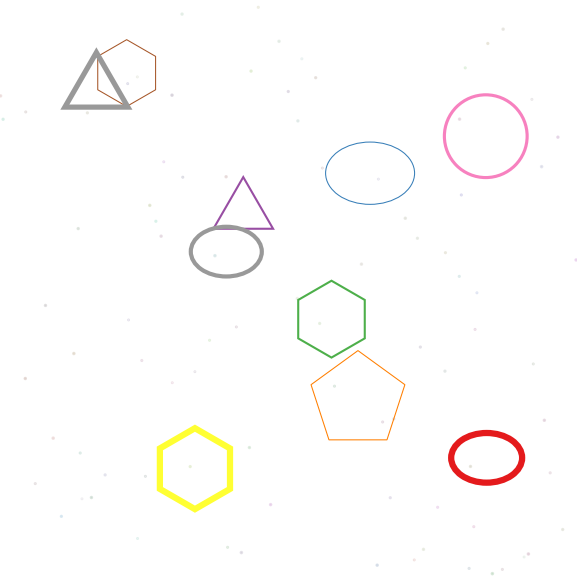[{"shape": "oval", "thickness": 3, "radius": 0.31, "center": [0.843, 0.206]}, {"shape": "oval", "thickness": 0.5, "radius": 0.39, "center": [0.641, 0.699]}, {"shape": "hexagon", "thickness": 1, "radius": 0.33, "center": [0.574, 0.446]}, {"shape": "triangle", "thickness": 1, "radius": 0.3, "center": [0.421, 0.633]}, {"shape": "pentagon", "thickness": 0.5, "radius": 0.43, "center": [0.62, 0.307]}, {"shape": "hexagon", "thickness": 3, "radius": 0.35, "center": [0.338, 0.188]}, {"shape": "hexagon", "thickness": 0.5, "radius": 0.29, "center": [0.219, 0.873]}, {"shape": "circle", "thickness": 1.5, "radius": 0.36, "center": [0.841, 0.763]}, {"shape": "triangle", "thickness": 2.5, "radius": 0.32, "center": [0.167, 0.845]}, {"shape": "oval", "thickness": 2, "radius": 0.31, "center": [0.392, 0.563]}]